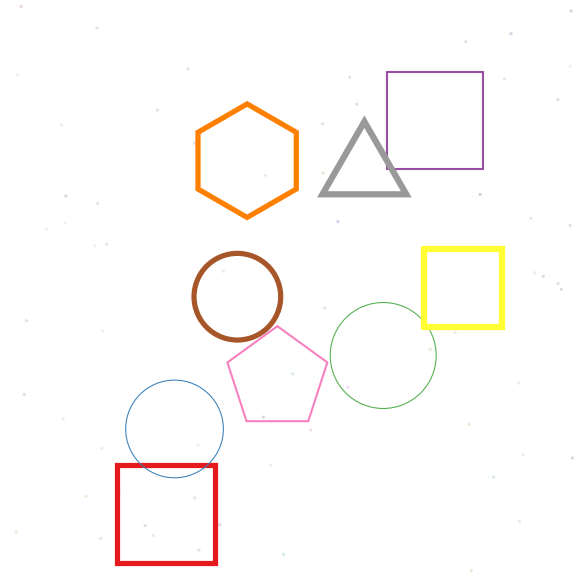[{"shape": "square", "thickness": 2.5, "radius": 0.42, "center": [0.288, 0.109]}, {"shape": "circle", "thickness": 0.5, "radius": 0.42, "center": [0.302, 0.256]}, {"shape": "circle", "thickness": 0.5, "radius": 0.46, "center": [0.664, 0.384]}, {"shape": "square", "thickness": 1, "radius": 0.42, "center": [0.753, 0.79]}, {"shape": "hexagon", "thickness": 2.5, "radius": 0.49, "center": [0.428, 0.721]}, {"shape": "square", "thickness": 3, "radius": 0.34, "center": [0.802, 0.501]}, {"shape": "circle", "thickness": 2.5, "radius": 0.38, "center": [0.411, 0.485]}, {"shape": "pentagon", "thickness": 1, "radius": 0.45, "center": [0.48, 0.343]}, {"shape": "triangle", "thickness": 3, "radius": 0.42, "center": [0.631, 0.705]}]